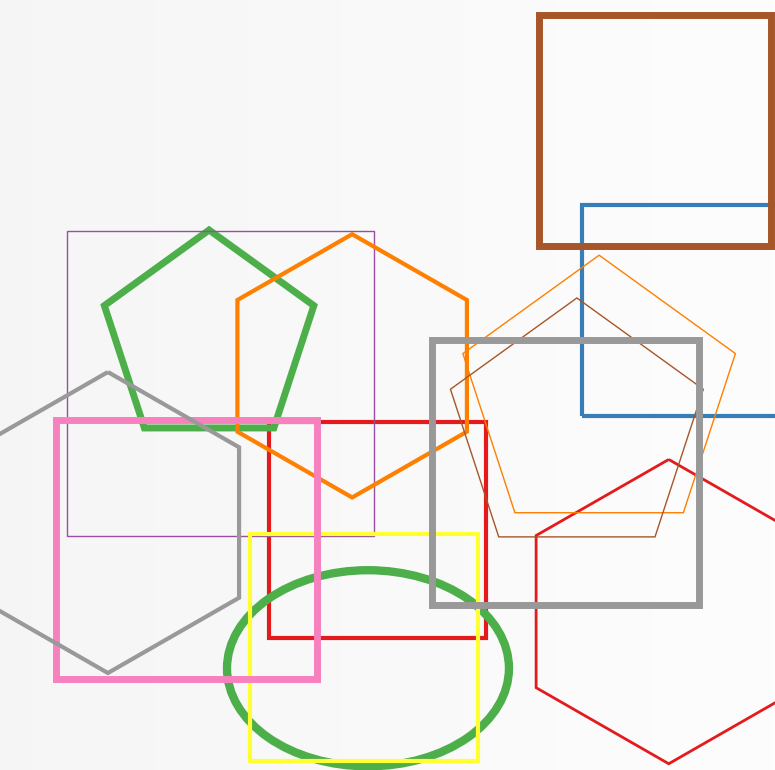[{"shape": "hexagon", "thickness": 1, "radius": 0.99, "center": [0.863, 0.206]}, {"shape": "square", "thickness": 1.5, "radius": 0.7, "center": [0.487, 0.311]}, {"shape": "square", "thickness": 1.5, "radius": 0.69, "center": [0.888, 0.597]}, {"shape": "oval", "thickness": 3, "radius": 0.91, "center": [0.475, 0.132]}, {"shape": "pentagon", "thickness": 2.5, "radius": 0.71, "center": [0.27, 0.559]}, {"shape": "square", "thickness": 0.5, "radius": 0.99, "center": [0.284, 0.502]}, {"shape": "hexagon", "thickness": 1.5, "radius": 0.85, "center": [0.454, 0.525]}, {"shape": "pentagon", "thickness": 0.5, "radius": 0.92, "center": [0.773, 0.484]}, {"shape": "square", "thickness": 1.5, "radius": 0.74, "center": [0.469, 0.159]}, {"shape": "pentagon", "thickness": 0.5, "radius": 0.86, "center": [0.744, 0.442]}, {"shape": "square", "thickness": 2.5, "radius": 0.75, "center": [0.845, 0.831]}, {"shape": "square", "thickness": 2.5, "radius": 0.84, "center": [0.241, 0.286]}, {"shape": "square", "thickness": 2.5, "radius": 0.86, "center": [0.729, 0.387]}, {"shape": "hexagon", "thickness": 1.5, "radius": 0.98, "center": [0.139, 0.321]}]